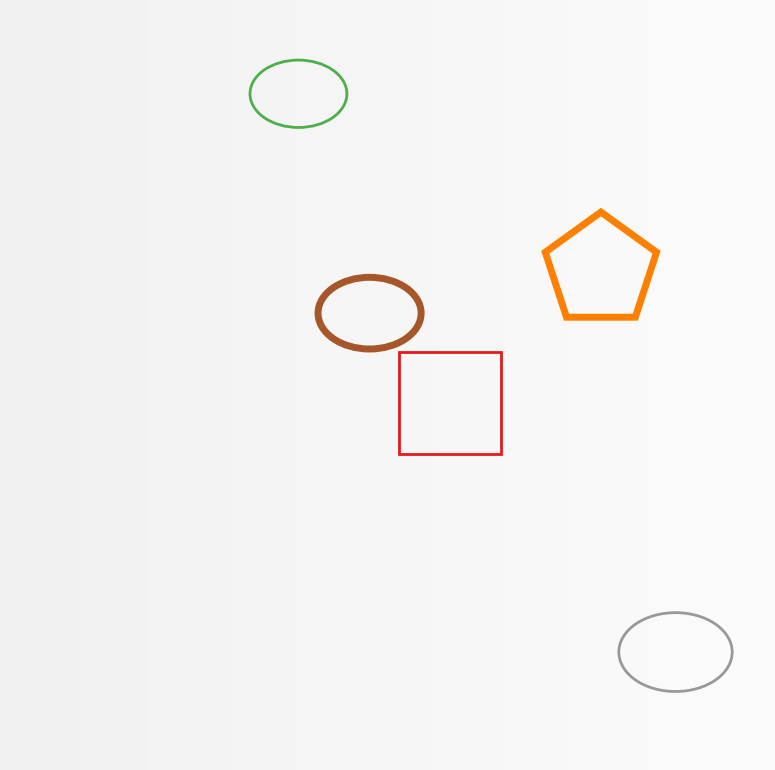[{"shape": "square", "thickness": 1, "radius": 0.33, "center": [0.581, 0.477]}, {"shape": "oval", "thickness": 1, "radius": 0.31, "center": [0.385, 0.878]}, {"shape": "pentagon", "thickness": 2.5, "radius": 0.38, "center": [0.775, 0.649]}, {"shape": "oval", "thickness": 2.5, "radius": 0.33, "center": [0.477, 0.593]}, {"shape": "oval", "thickness": 1, "radius": 0.37, "center": [0.872, 0.153]}]